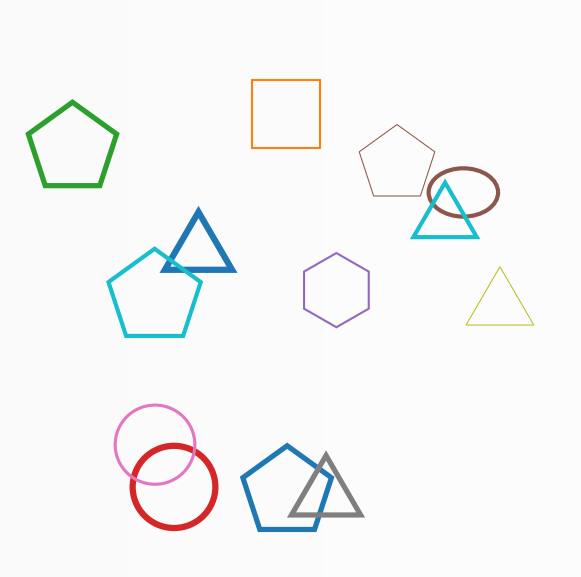[{"shape": "triangle", "thickness": 3, "radius": 0.33, "center": [0.341, 0.565]}, {"shape": "pentagon", "thickness": 2.5, "radius": 0.4, "center": [0.494, 0.147]}, {"shape": "square", "thickness": 1, "radius": 0.29, "center": [0.493, 0.801]}, {"shape": "pentagon", "thickness": 2.5, "radius": 0.4, "center": [0.125, 0.742]}, {"shape": "circle", "thickness": 3, "radius": 0.36, "center": [0.299, 0.156]}, {"shape": "hexagon", "thickness": 1, "radius": 0.32, "center": [0.579, 0.497]}, {"shape": "oval", "thickness": 2, "radius": 0.3, "center": [0.797, 0.666]}, {"shape": "pentagon", "thickness": 0.5, "radius": 0.34, "center": [0.683, 0.715]}, {"shape": "circle", "thickness": 1.5, "radius": 0.34, "center": [0.267, 0.229]}, {"shape": "triangle", "thickness": 2.5, "radius": 0.34, "center": [0.561, 0.142]}, {"shape": "triangle", "thickness": 0.5, "radius": 0.34, "center": [0.86, 0.47]}, {"shape": "pentagon", "thickness": 2, "radius": 0.42, "center": [0.266, 0.485]}, {"shape": "triangle", "thickness": 2, "radius": 0.31, "center": [0.766, 0.62]}]